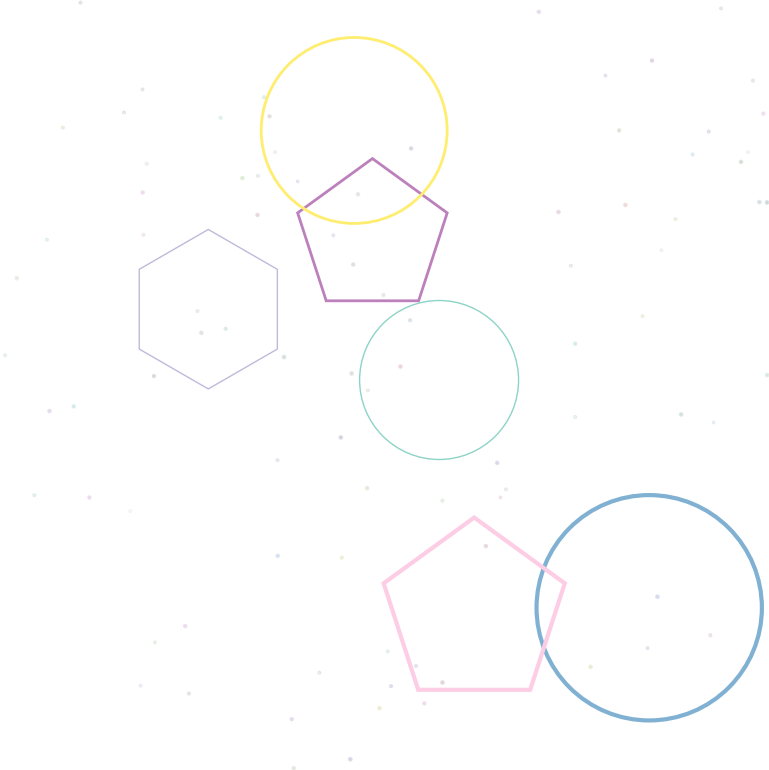[{"shape": "circle", "thickness": 0.5, "radius": 0.52, "center": [0.57, 0.507]}, {"shape": "hexagon", "thickness": 0.5, "radius": 0.52, "center": [0.271, 0.598]}, {"shape": "circle", "thickness": 1.5, "radius": 0.73, "center": [0.843, 0.211]}, {"shape": "pentagon", "thickness": 1.5, "radius": 0.62, "center": [0.616, 0.204]}, {"shape": "pentagon", "thickness": 1, "radius": 0.51, "center": [0.484, 0.692]}, {"shape": "circle", "thickness": 1, "radius": 0.6, "center": [0.46, 0.831]}]